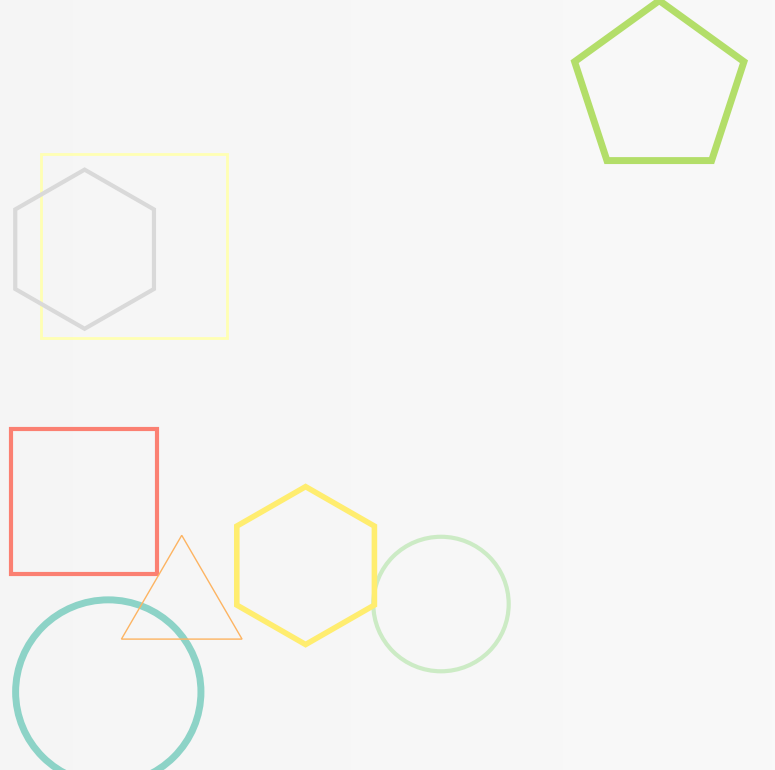[{"shape": "circle", "thickness": 2.5, "radius": 0.6, "center": [0.14, 0.101]}, {"shape": "square", "thickness": 1, "radius": 0.6, "center": [0.172, 0.68]}, {"shape": "square", "thickness": 1.5, "radius": 0.47, "center": [0.109, 0.349]}, {"shape": "triangle", "thickness": 0.5, "radius": 0.45, "center": [0.235, 0.215]}, {"shape": "pentagon", "thickness": 2.5, "radius": 0.57, "center": [0.851, 0.884]}, {"shape": "hexagon", "thickness": 1.5, "radius": 0.52, "center": [0.109, 0.676]}, {"shape": "circle", "thickness": 1.5, "radius": 0.44, "center": [0.569, 0.216]}, {"shape": "hexagon", "thickness": 2, "radius": 0.51, "center": [0.394, 0.265]}]